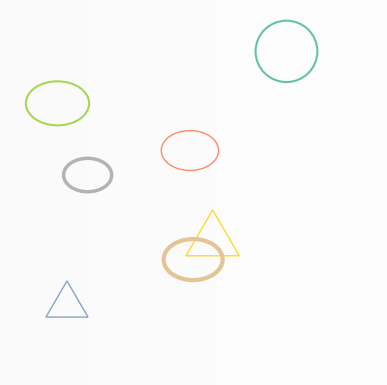[{"shape": "circle", "thickness": 1.5, "radius": 0.4, "center": [0.739, 0.867]}, {"shape": "oval", "thickness": 1, "radius": 0.37, "center": [0.49, 0.609]}, {"shape": "triangle", "thickness": 1, "radius": 0.31, "center": [0.173, 0.208]}, {"shape": "oval", "thickness": 1.5, "radius": 0.41, "center": [0.148, 0.732]}, {"shape": "triangle", "thickness": 1, "radius": 0.4, "center": [0.549, 0.375]}, {"shape": "oval", "thickness": 3, "radius": 0.38, "center": [0.498, 0.326]}, {"shape": "oval", "thickness": 2.5, "radius": 0.31, "center": [0.226, 0.545]}]